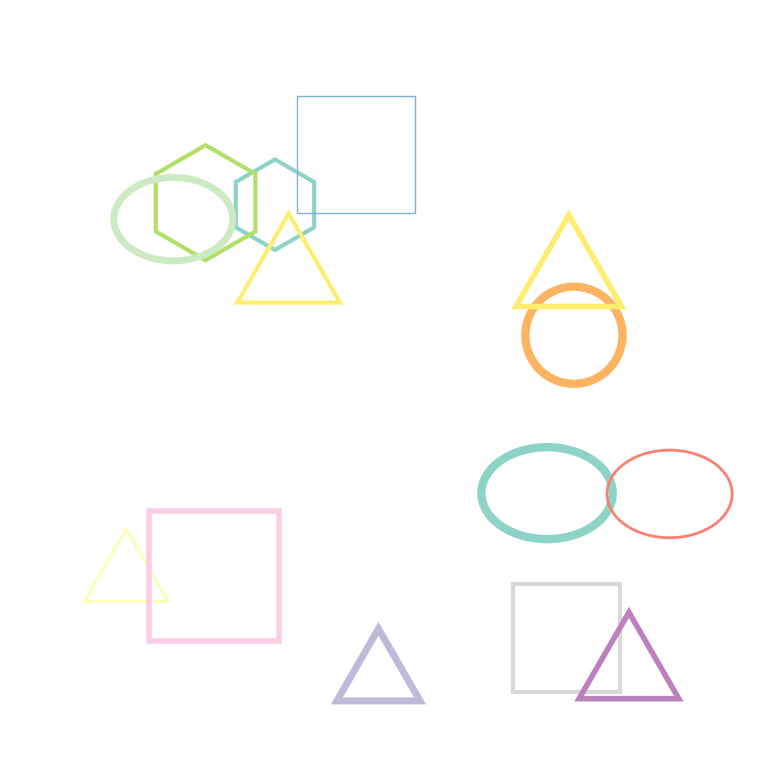[{"shape": "oval", "thickness": 3, "radius": 0.43, "center": [0.71, 0.36]}, {"shape": "hexagon", "thickness": 1.5, "radius": 0.29, "center": [0.357, 0.734]}, {"shape": "triangle", "thickness": 1, "radius": 0.31, "center": [0.164, 0.25]}, {"shape": "triangle", "thickness": 2.5, "radius": 0.31, "center": [0.491, 0.121]}, {"shape": "oval", "thickness": 1, "radius": 0.41, "center": [0.87, 0.359]}, {"shape": "square", "thickness": 0.5, "radius": 0.38, "center": [0.462, 0.799]}, {"shape": "circle", "thickness": 3, "radius": 0.32, "center": [0.745, 0.565]}, {"shape": "hexagon", "thickness": 1.5, "radius": 0.37, "center": [0.267, 0.737]}, {"shape": "square", "thickness": 2, "radius": 0.42, "center": [0.278, 0.252]}, {"shape": "square", "thickness": 1.5, "radius": 0.35, "center": [0.736, 0.171]}, {"shape": "triangle", "thickness": 2, "radius": 0.37, "center": [0.817, 0.13]}, {"shape": "oval", "thickness": 2.5, "radius": 0.39, "center": [0.225, 0.715]}, {"shape": "triangle", "thickness": 1.5, "radius": 0.39, "center": [0.375, 0.646]}, {"shape": "triangle", "thickness": 2, "radius": 0.4, "center": [0.739, 0.642]}]